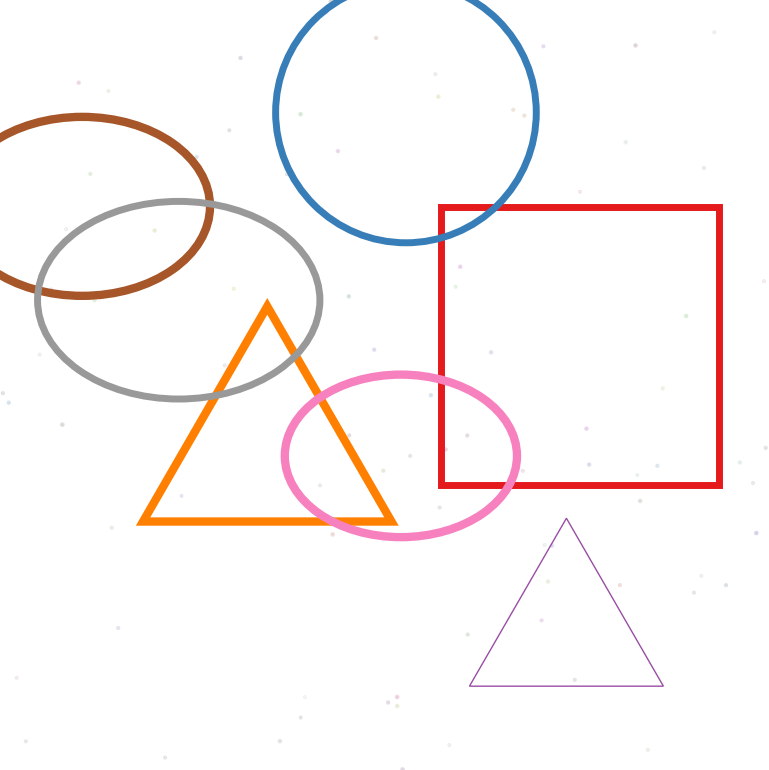[{"shape": "square", "thickness": 2.5, "radius": 0.9, "center": [0.753, 0.55]}, {"shape": "circle", "thickness": 2.5, "radius": 0.85, "center": [0.527, 0.854]}, {"shape": "triangle", "thickness": 0.5, "radius": 0.73, "center": [0.736, 0.182]}, {"shape": "triangle", "thickness": 3, "radius": 0.93, "center": [0.347, 0.416]}, {"shape": "oval", "thickness": 3, "radius": 0.83, "center": [0.107, 0.732]}, {"shape": "oval", "thickness": 3, "radius": 0.75, "center": [0.521, 0.408]}, {"shape": "oval", "thickness": 2.5, "radius": 0.92, "center": [0.232, 0.61]}]